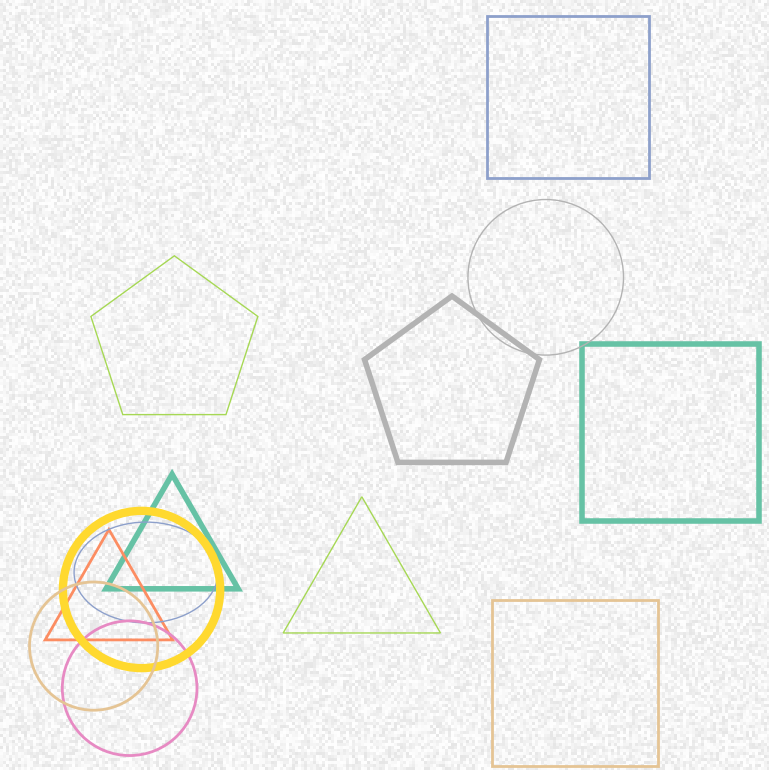[{"shape": "square", "thickness": 2, "radius": 0.58, "center": [0.87, 0.438]}, {"shape": "triangle", "thickness": 2, "radius": 0.5, "center": [0.223, 0.285]}, {"shape": "triangle", "thickness": 1, "radius": 0.48, "center": [0.141, 0.217]}, {"shape": "square", "thickness": 1, "radius": 0.53, "center": [0.738, 0.874]}, {"shape": "oval", "thickness": 0.5, "radius": 0.47, "center": [0.19, 0.257]}, {"shape": "circle", "thickness": 1, "radius": 0.44, "center": [0.168, 0.106]}, {"shape": "pentagon", "thickness": 0.5, "radius": 0.57, "center": [0.226, 0.554]}, {"shape": "triangle", "thickness": 0.5, "radius": 0.59, "center": [0.47, 0.237]}, {"shape": "circle", "thickness": 3, "radius": 0.51, "center": [0.184, 0.234]}, {"shape": "square", "thickness": 1, "radius": 0.54, "center": [0.746, 0.113]}, {"shape": "circle", "thickness": 1, "radius": 0.42, "center": [0.122, 0.161]}, {"shape": "pentagon", "thickness": 2, "radius": 0.6, "center": [0.587, 0.496]}, {"shape": "circle", "thickness": 0.5, "radius": 0.51, "center": [0.709, 0.64]}]